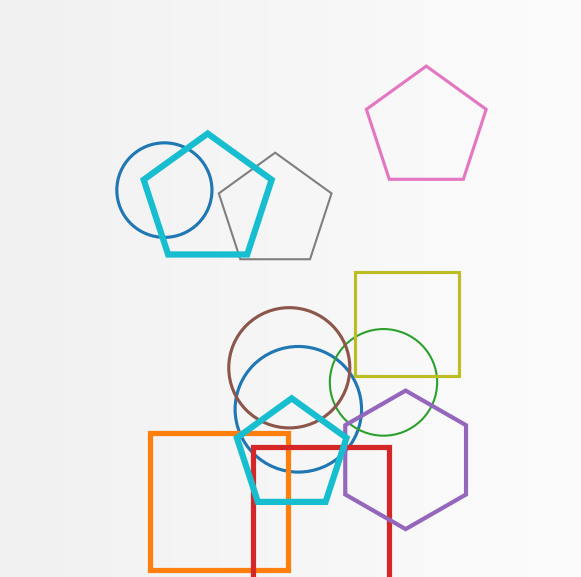[{"shape": "circle", "thickness": 1.5, "radius": 0.54, "center": [0.513, 0.29]}, {"shape": "circle", "thickness": 1.5, "radius": 0.41, "center": [0.283, 0.67]}, {"shape": "square", "thickness": 2.5, "radius": 0.59, "center": [0.376, 0.131]}, {"shape": "circle", "thickness": 1, "radius": 0.46, "center": [0.66, 0.337]}, {"shape": "square", "thickness": 2.5, "radius": 0.58, "center": [0.552, 0.108]}, {"shape": "hexagon", "thickness": 2, "radius": 0.6, "center": [0.698, 0.203]}, {"shape": "circle", "thickness": 1.5, "radius": 0.52, "center": [0.498, 0.362]}, {"shape": "pentagon", "thickness": 1.5, "radius": 0.54, "center": [0.733, 0.776]}, {"shape": "pentagon", "thickness": 1, "radius": 0.51, "center": [0.473, 0.633]}, {"shape": "square", "thickness": 1.5, "radius": 0.45, "center": [0.7, 0.438]}, {"shape": "pentagon", "thickness": 3, "radius": 0.58, "center": [0.357, 0.652]}, {"shape": "pentagon", "thickness": 3, "radius": 0.5, "center": [0.502, 0.21]}]